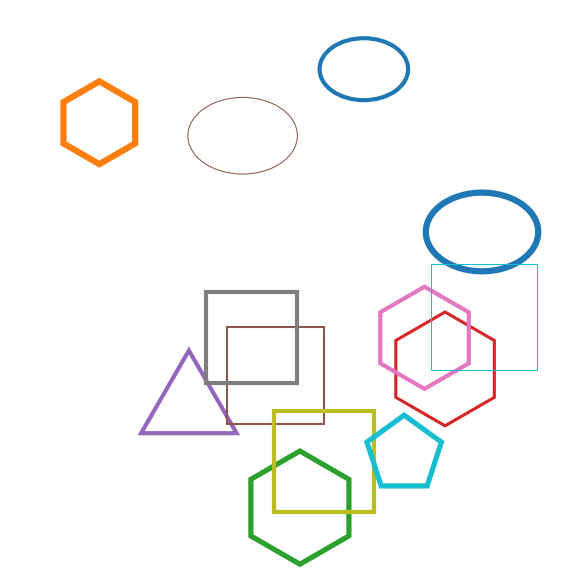[{"shape": "oval", "thickness": 3, "radius": 0.49, "center": [0.835, 0.597]}, {"shape": "oval", "thickness": 2, "radius": 0.38, "center": [0.63, 0.879]}, {"shape": "hexagon", "thickness": 3, "radius": 0.36, "center": [0.172, 0.787]}, {"shape": "hexagon", "thickness": 2.5, "radius": 0.49, "center": [0.519, 0.12]}, {"shape": "hexagon", "thickness": 1.5, "radius": 0.49, "center": [0.771, 0.36]}, {"shape": "triangle", "thickness": 2, "radius": 0.48, "center": [0.327, 0.297]}, {"shape": "oval", "thickness": 0.5, "radius": 0.47, "center": [0.42, 0.764]}, {"shape": "square", "thickness": 1, "radius": 0.42, "center": [0.478, 0.349]}, {"shape": "hexagon", "thickness": 2, "radius": 0.44, "center": [0.735, 0.414]}, {"shape": "square", "thickness": 2, "radius": 0.39, "center": [0.435, 0.415]}, {"shape": "square", "thickness": 2, "radius": 0.43, "center": [0.561, 0.2]}, {"shape": "pentagon", "thickness": 2.5, "radius": 0.34, "center": [0.7, 0.213]}, {"shape": "square", "thickness": 0.5, "radius": 0.46, "center": [0.838, 0.45]}]